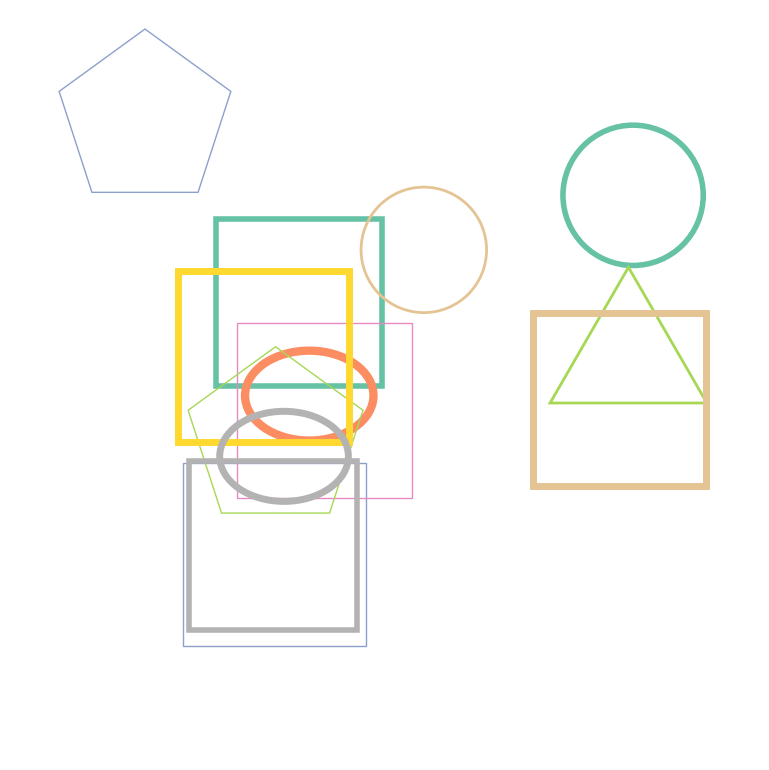[{"shape": "square", "thickness": 2, "radius": 0.54, "center": [0.388, 0.607]}, {"shape": "circle", "thickness": 2, "radius": 0.46, "center": [0.822, 0.746]}, {"shape": "oval", "thickness": 3, "radius": 0.42, "center": [0.402, 0.486]}, {"shape": "square", "thickness": 0.5, "radius": 0.6, "center": [0.357, 0.28]}, {"shape": "pentagon", "thickness": 0.5, "radius": 0.59, "center": [0.188, 0.845]}, {"shape": "square", "thickness": 0.5, "radius": 0.57, "center": [0.421, 0.467]}, {"shape": "pentagon", "thickness": 0.5, "radius": 0.6, "center": [0.358, 0.43]}, {"shape": "triangle", "thickness": 1, "radius": 0.59, "center": [0.816, 0.535]}, {"shape": "square", "thickness": 2.5, "radius": 0.56, "center": [0.342, 0.537]}, {"shape": "circle", "thickness": 1, "radius": 0.41, "center": [0.55, 0.675]}, {"shape": "square", "thickness": 2.5, "radius": 0.56, "center": [0.804, 0.481]}, {"shape": "oval", "thickness": 2.5, "radius": 0.42, "center": [0.369, 0.407]}, {"shape": "square", "thickness": 2, "radius": 0.55, "center": [0.355, 0.291]}]